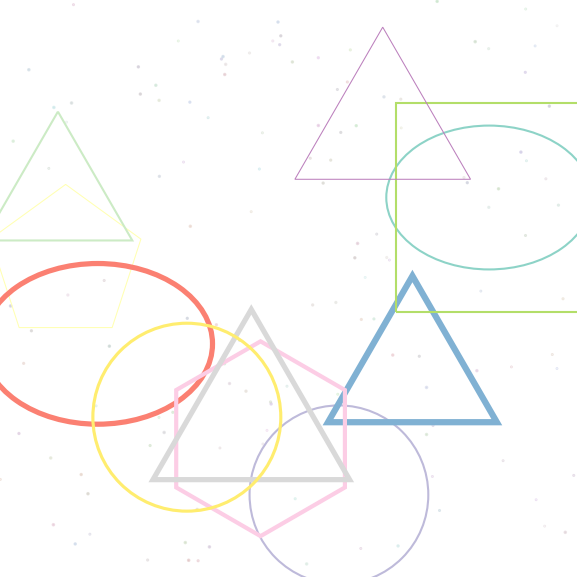[{"shape": "oval", "thickness": 1, "radius": 0.89, "center": [0.847, 0.657]}, {"shape": "pentagon", "thickness": 0.5, "radius": 0.69, "center": [0.114, 0.543]}, {"shape": "circle", "thickness": 1, "radius": 0.77, "center": [0.587, 0.142]}, {"shape": "oval", "thickness": 2.5, "radius": 0.99, "center": [0.169, 0.404]}, {"shape": "triangle", "thickness": 3, "radius": 0.84, "center": [0.714, 0.352]}, {"shape": "square", "thickness": 1, "radius": 0.91, "center": [0.868, 0.64]}, {"shape": "hexagon", "thickness": 2, "radius": 0.84, "center": [0.451, 0.239]}, {"shape": "triangle", "thickness": 2.5, "radius": 0.98, "center": [0.435, 0.267]}, {"shape": "triangle", "thickness": 0.5, "radius": 0.88, "center": [0.663, 0.776]}, {"shape": "triangle", "thickness": 1, "radius": 0.74, "center": [0.1, 0.657]}, {"shape": "circle", "thickness": 1.5, "radius": 0.81, "center": [0.324, 0.277]}]